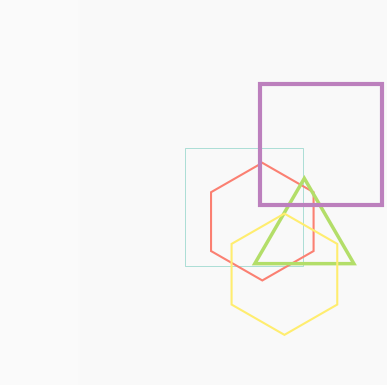[{"shape": "square", "thickness": 0.5, "radius": 0.76, "center": [0.629, 0.463]}, {"shape": "hexagon", "thickness": 1.5, "radius": 0.76, "center": [0.677, 0.424]}, {"shape": "triangle", "thickness": 2.5, "radius": 0.74, "center": [0.785, 0.389]}, {"shape": "square", "thickness": 3, "radius": 0.79, "center": [0.828, 0.625]}, {"shape": "hexagon", "thickness": 1.5, "radius": 0.79, "center": [0.734, 0.288]}]